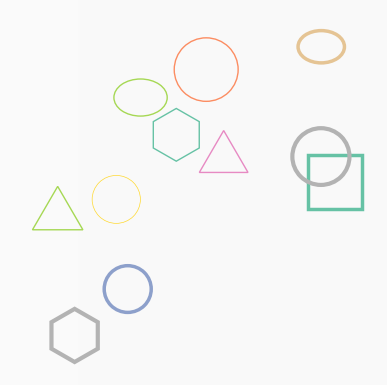[{"shape": "hexagon", "thickness": 1, "radius": 0.34, "center": [0.455, 0.65]}, {"shape": "square", "thickness": 2.5, "radius": 0.35, "center": [0.865, 0.528]}, {"shape": "circle", "thickness": 1, "radius": 0.41, "center": [0.532, 0.819]}, {"shape": "circle", "thickness": 2.5, "radius": 0.3, "center": [0.33, 0.249]}, {"shape": "triangle", "thickness": 1, "radius": 0.36, "center": [0.577, 0.588]}, {"shape": "triangle", "thickness": 1, "radius": 0.38, "center": [0.149, 0.441]}, {"shape": "oval", "thickness": 1, "radius": 0.34, "center": [0.363, 0.747]}, {"shape": "circle", "thickness": 0.5, "radius": 0.31, "center": [0.3, 0.482]}, {"shape": "oval", "thickness": 2.5, "radius": 0.3, "center": [0.829, 0.879]}, {"shape": "hexagon", "thickness": 3, "radius": 0.34, "center": [0.193, 0.129]}, {"shape": "circle", "thickness": 3, "radius": 0.37, "center": [0.828, 0.593]}]